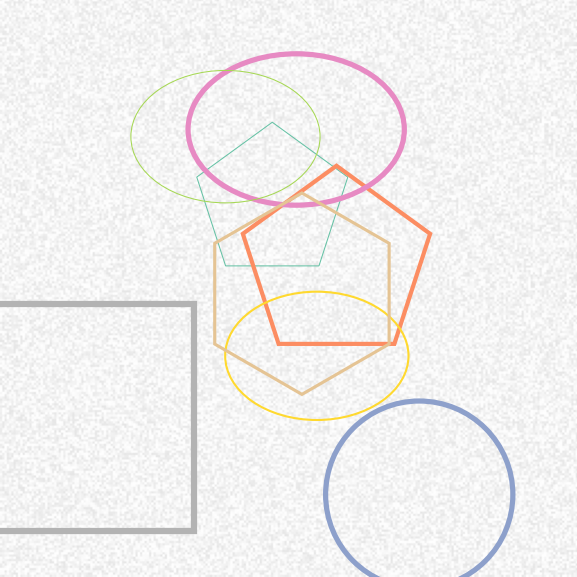[{"shape": "pentagon", "thickness": 0.5, "radius": 0.69, "center": [0.471, 0.65]}, {"shape": "pentagon", "thickness": 2, "radius": 0.85, "center": [0.583, 0.542]}, {"shape": "circle", "thickness": 2.5, "radius": 0.81, "center": [0.726, 0.143]}, {"shape": "oval", "thickness": 2.5, "radius": 0.94, "center": [0.513, 0.775]}, {"shape": "oval", "thickness": 0.5, "radius": 0.82, "center": [0.39, 0.763]}, {"shape": "oval", "thickness": 1, "radius": 0.79, "center": [0.549, 0.383]}, {"shape": "hexagon", "thickness": 1.5, "radius": 0.87, "center": [0.523, 0.491]}, {"shape": "square", "thickness": 3, "radius": 0.98, "center": [0.14, 0.276]}]